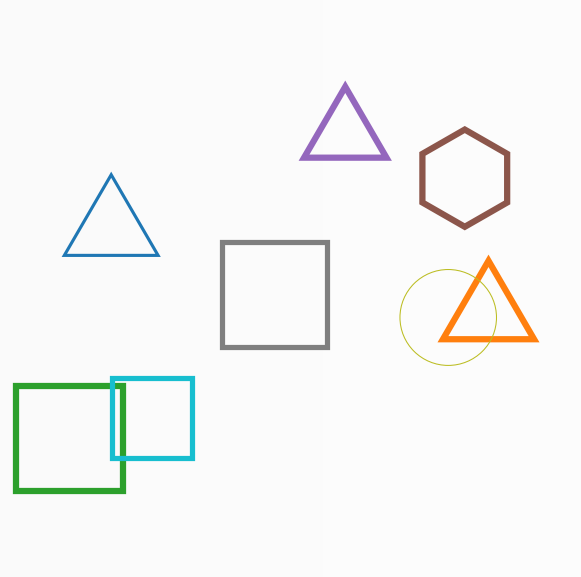[{"shape": "triangle", "thickness": 1.5, "radius": 0.47, "center": [0.191, 0.603]}, {"shape": "triangle", "thickness": 3, "radius": 0.45, "center": [0.84, 0.457]}, {"shape": "square", "thickness": 3, "radius": 0.46, "center": [0.12, 0.24]}, {"shape": "triangle", "thickness": 3, "radius": 0.41, "center": [0.594, 0.767]}, {"shape": "hexagon", "thickness": 3, "radius": 0.42, "center": [0.8, 0.691]}, {"shape": "square", "thickness": 2.5, "radius": 0.45, "center": [0.473, 0.489]}, {"shape": "circle", "thickness": 0.5, "radius": 0.42, "center": [0.771, 0.449]}, {"shape": "square", "thickness": 2.5, "radius": 0.35, "center": [0.262, 0.276]}]